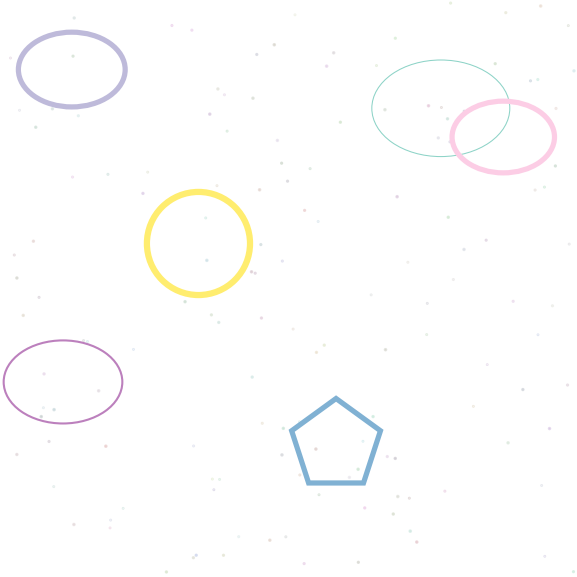[{"shape": "oval", "thickness": 0.5, "radius": 0.6, "center": [0.763, 0.812]}, {"shape": "oval", "thickness": 2.5, "radius": 0.46, "center": [0.124, 0.879]}, {"shape": "pentagon", "thickness": 2.5, "radius": 0.4, "center": [0.582, 0.228]}, {"shape": "oval", "thickness": 2.5, "radius": 0.44, "center": [0.871, 0.762]}, {"shape": "oval", "thickness": 1, "radius": 0.51, "center": [0.109, 0.338]}, {"shape": "circle", "thickness": 3, "radius": 0.45, "center": [0.344, 0.578]}]